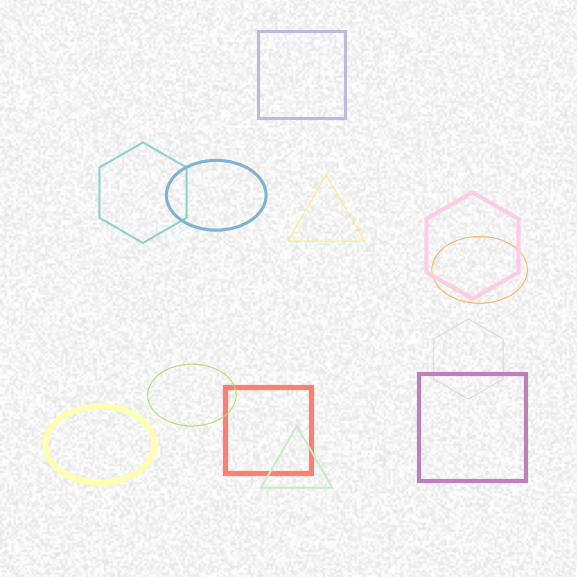[{"shape": "hexagon", "thickness": 1, "radius": 0.44, "center": [0.248, 0.666]}, {"shape": "oval", "thickness": 3, "radius": 0.47, "center": [0.173, 0.229]}, {"shape": "square", "thickness": 1.5, "radius": 0.38, "center": [0.523, 0.871]}, {"shape": "square", "thickness": 2.5, "radius": 0.37, "center": [0.463, 0.255]}, {"shape": "oval", "thickness": 1.5, "radius": 0.43, "center": [0.374, 0.661]}, {"shape": "oval", "thickness": 0.5, "radius": 0.41, "center": [0.831, 0.532]}, {"shape": "oval", "thickness": 0.5, "radius": 0.38, "center": [0.332, 0.315]}, {"shape": "hexagon", "thickness": 2, "radius": 0.46, "center": [0.818, 0.574]}, {"shape": "hexagon", "thickness": 0.5, "radius": 0.35, "center": [0.811, 0.377]}, {"shape": "square", "thickness": 2, "radius": 0.46, "center": [0.819, 0.258]}, {"shape": "triangle", "thickness": 1, "radius": 0.36, "center": [0.514, 0.19]}, {"shape": "triangle", "thickness": 0.5, "radius": 0.38, "center": [0.565, 0.62]}]